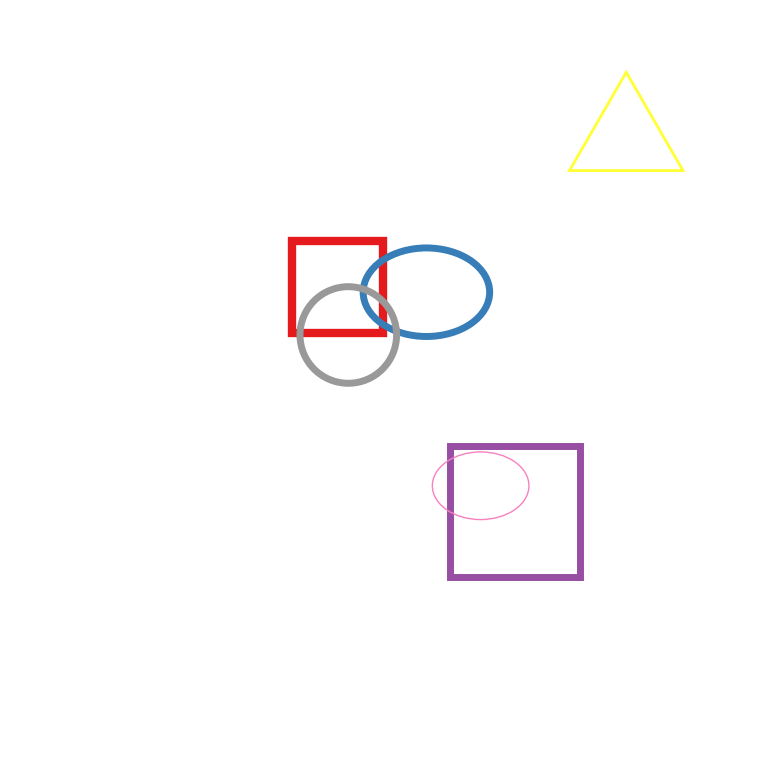[{"shape": "square", "thickness": 3, "radius": 0.3, "center": [0.439, 0.627]}, {"shape": "oval", "thickness": 2.5, "radius": 0.41, "center": [0.554, 0.62]}, {"shape": "square", "thickness": 2.5, "radius": 0.42, "center": [0.669, 0.336]}, {"shape": "triangle", "thickness": 1, "radius": 0.43, "center": [0.813, 0.821]}, {"shape": "oval", "thickness": 0.5, "radius": 0.31, "center": [0.624, 0.369]}, {"shape": "circle", "thickness": 2.5, "radius": 0.31, "center": [0.452, 0.565]}]